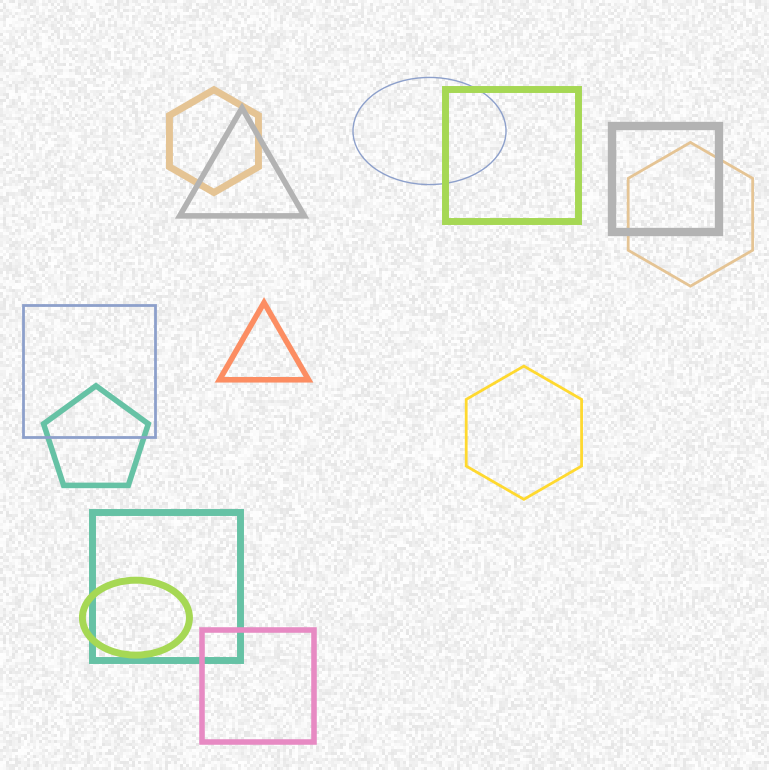[{"shape": "square", "thickness": 2.5, "radius": 0.48, "center": [0.216, 0.239]}, {"shape": "pentagon", "thickness": 2, "radius": 0.36, "center": [0.125, 0.427]}, {"shape": "triangle", "thickness": 2, "radius": 0.33, "center": [0.343, 0.54]}, {"shape": "oval", "thickness": 0.5, "radius": 0.5, "center": [0.558, 0.83]}, {"shape": "square", "thickness": 1, "radius": 0.43, "center": [0.116, 0.518]}, {"shape": "square", "thickness": 2, "radius": 0.36, "center": [0.335, 0.109]}, {"shape": "oval", "thickness": 2.5, "radius": 0.35, "center": [0.177, 0.198]}, {"shape": "square", "thickness": 2.5, "radius": 0.43, "center": [0.664, 0.799]}, {"shape": "hexagon", "thickness": 1, "radius": 0.43, "center": [0.68, 0.438]}, {"shape": "hexagon", "thickness": 1, "radius": 0.47, "center": [0.897, 0.722]}, {"shape": "hexagon", "thickness": 2.5, "radius": 0.33, "center": [0.278, 0.817]}, {"shape": "square", "thickness": 3, "radius": 0.35, "center": [0.864, 0.767]}, {"shape": "triangle", "thickness": 2, "radius": 0.47, "center": [0.314, 0.766]}]